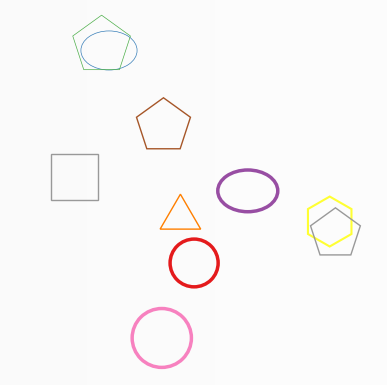[{"shape": "circle", "thickness": 2.5, "radius": 0.31, "center": [0.501, 0.317]}, {"shape": "oval", "thickness": 0.5, "radius": 0.36, "center": [0.281, 0.869]}, {"shape": "pentagon", "thickness": 0.5, "radius": 0.39, "center": [0.262, 0.882]}, {"shape": "oval", "thickness": 2.5, "radius": 0.39, "center": [0.639, 0.504]}, {"shape": "triangle", "thickness": 1, "radius": 0.3, "center": [0.466, 0.435]}, {"shape": "hexagon", "thickness": 1.5, "radius": 0.32, "center": [0.851, 0.425]}, {"shape": "pentagon", "thickness": 1, "radius": 0.37, "center": [0.422, 0.673]}, {"shape": "circle", "thickness": 2.5, "radius": 0.38, "center": [0.418, 0.122]}, {"shape": "square", "thickness": 1, "radius": 0.3, "center": [0.192, 0.541]}, {"shape": "pentagon", "thickness": 1, "radius": 0.34, "center": [0.866, 0.393]}]